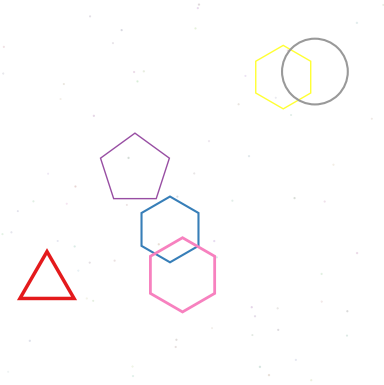[{"shape": "triangle", "thickness": 2.5, "radius": 0.41, "center": [0.122, 0.265]}, {"shape": "hexagon", "thickness": 1.5, "radius": 0.43, "center": [0.442, 0.404]}, {"shape": "pentagon", "thickness": 1, "radius": 0.47, "center": [0.351, 0.56]}, {"shape": "hexagon", "thickness": 1, "radius": 0.41, "center": [0.736, 0.8]}, {"shape": "hexagon", "thickness": 2, "radius": 0.48, "center": [0.474, 0.286]}, {"shape": "circle", "thickness": 1.5, "radius": 0.43, "center": [0.818, 0.814]}]